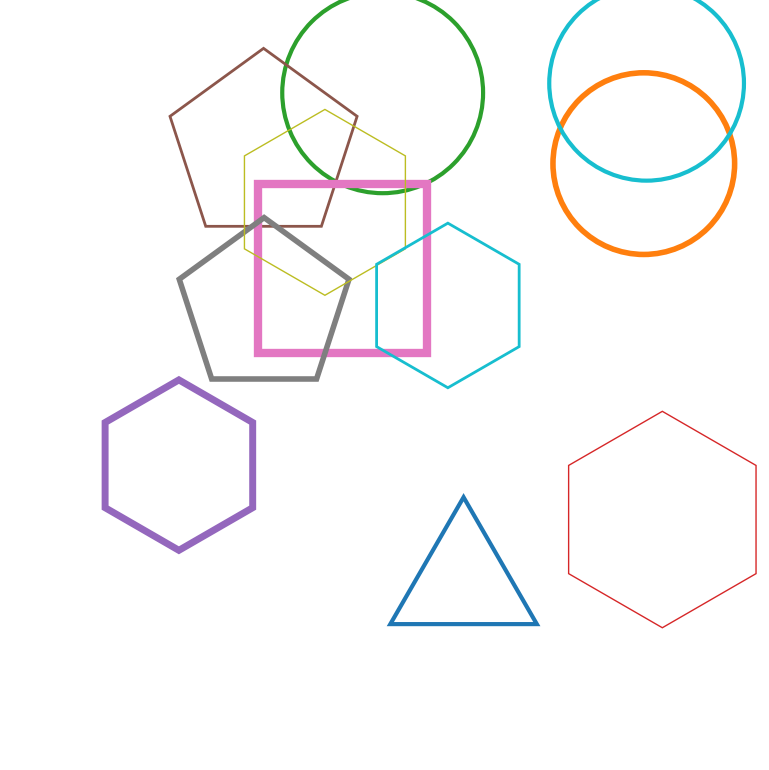[{"shape": "triangle", "thickness": 1.5, "radius": 0.55, "center": [0.602, 0.244]}, {"shape": "circle", "thickness": 2, "radius": 0.59, "center": [0.836, 0.788]}, {"shape": "circle", "thickness": 1.5, "radius": 0.65, "center": [0.497, 0.88]}, {"shape": "hexagon", "thickness": 0.5, "radius": 0.7, "center": [0.86, 0.325]}, {"shape": "hexagon", "thickness": 2.5, "radius": 0.55, "center": [0.232, 0.396]}, {"shape": "pentagon", "thickness": 1, "radius": 0.64, "center": [0.342, 0.809]}, {"shape": "square", "thickness": 3, "radius": 0.55, "center": [0.445, 0.651]}, {"shape": "pentagon", "thickness": 2, "radius": 0.58, "center": [0.343, 0.602]}, {"shape": "hexagon", "thickness": 0.5, "radius": 0.6, "center": [0.422, 0.737]}, {"shape": "hexagon", "thickness": 1, "radius": 0.53, "center": [0.582, 0.603]}, {"shape": "circle", "thickness": 1.5, "radius": 0.63, "center": [0.84, 0.892]}]